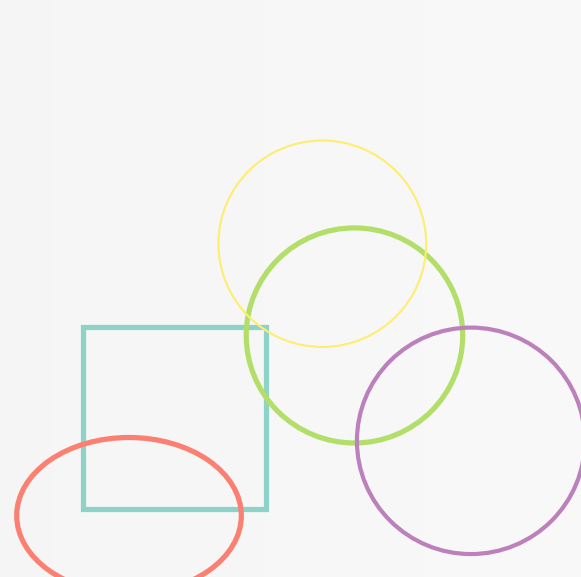[{"shape": "square", "thickness": 2.5, "radius": 0.79, "center": [0.3, 0.275]}, {"shape": "oval", "thickness": 2.5, "radius": 0.97, "center": [0.222, 0.106]}, {"shape": "circle", "thickness": 2.5, "radius": 0.93, "center": [0.61, 0.418]}, {"shape": "circle", "thickness": 2, "radius": 0.98, "center": [0.81, 0.236]}, {"shape": "circle", "thickness": 1, "radius": 0.89, "center": [0.555, 0.577]}]